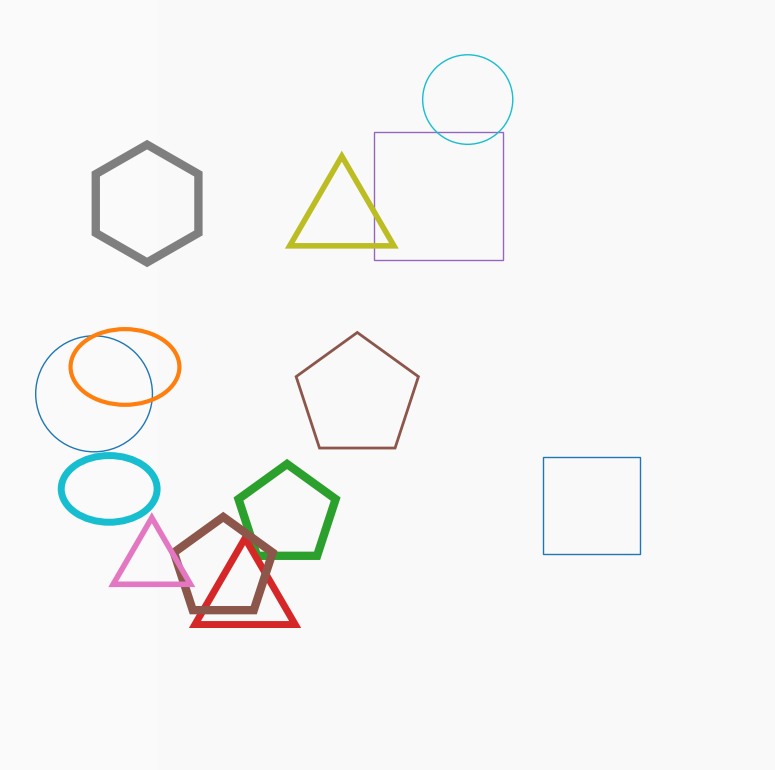[{"shape": "circle", "thickness": 0.5, "radius": 0.38, "center": [0.121, 0.489]}, {"shape": "square", "thickness": 0.5, "radius": 0.31, "center": [0.763, 0.343]}, {"shape": "oval", "thickness": 1.5, "radius": 0.35, "center": [0.161, 0.523]}, {"shape": "pentagon", "thickness": 3, "radius": 0.33, "center": [0.37, 0.331]}, {"shape": "triangle", "thickness": 2.5, "radius": 0.37, "center": [0.316, 0.226]}, {"shape": "square", "thickness": 0.5, "radius": 0.41, "center": [0.566, 0.746]}, {"shape": "pentagon", "thickness": 3, "radius": 0.33, "center": [0.288, 0.262]}, {"shape": "pentagon", "thickness": 1, "radius": 0.41, "center": [0.461, 0.485]}, {"shape": "triangle", "thickness": 2, "radius": 0.29, "center": [0.196, 0.27]}, {"shape": "hexagon", "thickness": 3, "radius": 0.38, "center": [0.19, 0.736]}, {"shape": "triangle", "thickness": 2, "radius": 0.39, "center": [0.441, 0.72]}, {"shape": "circle", "thickness": 0.5, "radius": 0.29, "center": [0.604, 0.871]}, {"shape": "oval", "thickness": 2.5, "radius": 0.31, "center": [0.141, 0.365]}]